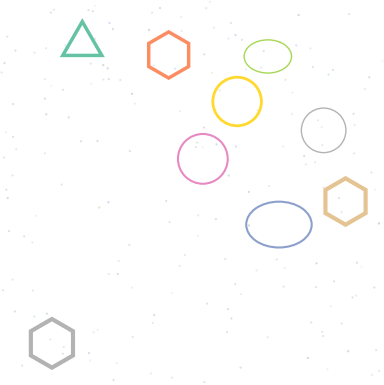[{"shape": "triangle", "thickness": 2.5, "radius": 0.29, "center": [0.214, 0.885]}, {"shape": "hexagon", "thickness": 2.5, "radius": 0.3, "center": [0.438, 0.857]}, {"shape": "oval", "thickness": 1.5, "radius": 0.43, "center": [0.725, 0.417]}, {"shape": "circle", "thickness": 1.5, "radius": 0.32, "center": [0.527, 0.587]}, {"shape": "oval", "thickness": 1, "radius": 0.31, "center": [0.696, 0.853]}, {"shape": "circle", "thickness": 2, "radius": 0.32, "center": [0.616, 0.736]}, {"shape": "hexagon", "thickness": 3, "radius": 0.3, "center": [0.897, 0.477]}, {"shape": "circle", "thickness": 1, "radius": 0.29, "center": [0.841, 0.661]}, {"shape": "hexagon", "thickness": 3, "radius": 0.32, "center": [0.135, 0.108]}]